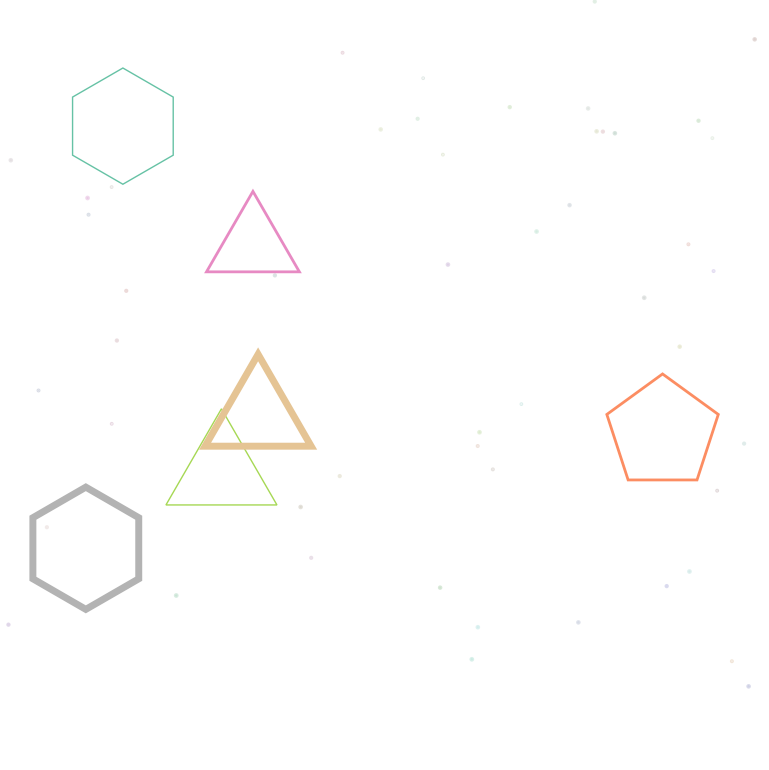[{"shape": "hexagon", "thickness": 0.5, "radius": 0.38, "center": [0.16, 0.836]}, {"shape": "pentagon", "thickness": 1, "radius": 0.38, "center": [0.86, 0.438]}, {"shape": "triangle", "thickness": 1, "radius": 0.35, "center": [0.329, 0.682]}, {"shape": "triangle", "thickness": 0.5, "radius": 0.42, "center": [0.288, 0.386]}, {"shape": "triangle", "thickness": 2.5, "radius": 0.4, "center": [0.335, 0.46]}, {"shape": "hexagon", "thickness": 2.5, "radius": 0.4, "center": [0.111, 0.288]}]